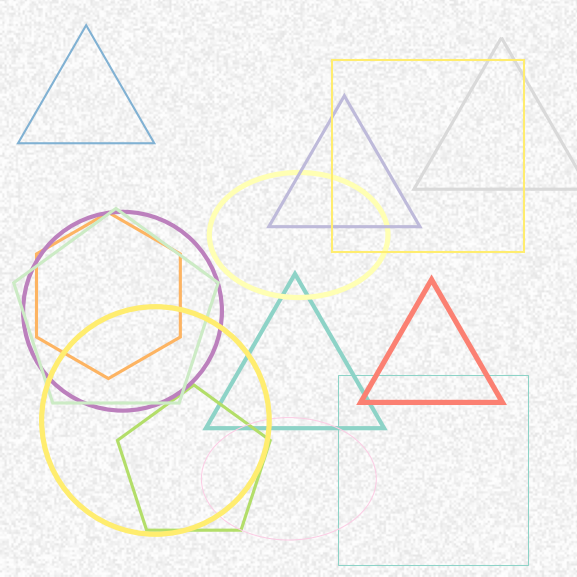[{"shape": "square", "thickness": 0.5, "radius": 0.82, "center": [0.749, 0.186]}, {"shape": "triangle", "thickness": 2, "radius": 0.89, "center": [0.511, 0.347]}, {"shape": "oval", "thickness": 2.5, "radius": 0.77, "center": [0.517, 0.592]}, {"shape": "triangle", "thickness": 1.5, "radius": 0.76, "center": [0.596, 0.682]}, {"shape": "triangle", "thickness": 2.5, "radius": 0.71, "center": [0.747, 0.373]}, {"shape": "triangle", "thickness": 1, "radius": 0.68, "center": [0.149, 0.819]}, {"shape": "hexagon", "thickness": 1.5, "radius": 0.72, "center": [0.188, 0.487]}, {"shape": "pentagon", "thickness": 1.5, "radius": 0.7, "center": [0.336, 0.194]}, {"shape": "oval", "thickness": 0.5, "radius": 0.76, "center": [0.5, 0.17]}, {"shape": "triangle", "thickness": 1.5, "radius": 0.87, "center": [0.868, 0.759]}, {"shape": "circle", "thickness": 2, "radius": 0.86, "center": [0.212, 0.46]}, {"shape": "pentagon", "thickness": 1.5, "radius": 0.93, "center": [0.201, 0.452]}, {"shape": "square", "thickness": 1, "radius": 0.83, "center": [0.741, 0.729]}, {"shape": "circle", "thickness": 2.5, "radius": 0.99, "center": [0.269, 0.271]}]